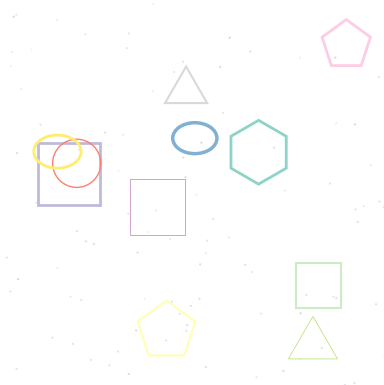[{"shape": "hexagon", "thickness": 2, "radius": 0.41, "center": [0.672, 0.605]}, {"shape": "pentagon", "thickness": 1.5, "radius": 0.39, "center": [0.433, 0.141]}, {"shape": "square", "thickness": 2, "radius": 0.4, "center": [0.18, 0.547]}, {"shape": "circle", "thickness": 1, "radius": 0.31, "center": [0.199, 0.576]}, {"shape": "oval", "thickness": 2.5, "radius": 0.29, "center": [0.506, 0.641]}, {"shape": "triangle", "thickness": 0.5, "radius": 0.37, "center": [0.813, 0.105]}, {"shape": "pentagon", "thickness": 2, "radius": 0.33, "center": [0.899, 0.883]}, {"shape": "triangle", "thickness": 1.5, "radius": 0.32, "center": [0.483, 0.764]}, {"shape": "square", "thickness": 0.5, "radius": 0.36, "center": [0.409, 0.462]}, {"shape": "square", "thickness": 1.5, "radius": 0.29, "center": [0.828, 0.258]}, {"shape": "oval", "thickness": 2, "radius": 0.31, "center": [0.149, 0.606]}]